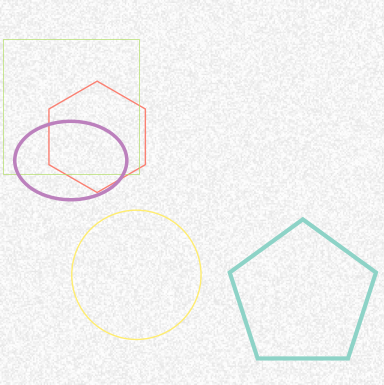[{"shape": "pentagon", "thickness": 3, "radius": 1.0, "center": [0.787, 0.231]}, {"shape": "hexagon", "thickness": 1, "radius": 0.72, "center": [0.252, 0.645]}, {"shape": "square", "thickness": 0.5, "radius": 0.88, "center": [0.184, 0.723]}, {"shape": "oval", "thickness": 2.5, "radius": 0.73, "center": [0.184, 0.583]}, {"shape": "circle", "thickness": 1, "radius": 0.84, "center": [0.354, 0.286]}]